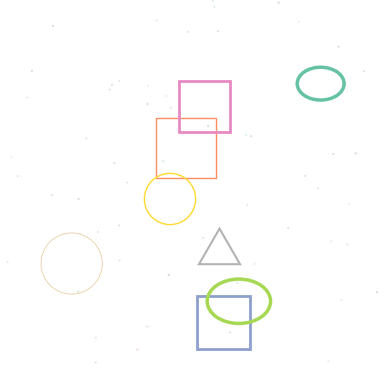[{"shape": "oval", "thickness": 2.5, "radius": 0.3, "center": [0.833, 0.783]}, {"shape": "square", "thickness": 1, "radius": 0.39, "center": [0.483, 0.616]}, {"shape": "square", "thickness": 2, "radius": 0.34, "center": [0.58, 0.161]}, {"shape": "square", "thickness": 2, "radius": 0.33, "center": [0.531, 0.723]}, {"shape": "oval", "thickness": 2.5, "radius": 0.41, "center": [0.62, 0.217]}, {"shape": "circle", "thickness": 1, "radius": 0.33, "center": [0.442, 0.483]}, {"shape": "circle", "thickness": 0.5, "radius": 0.4, "center": [0.186, 0.315]}, {"shape": "triangle", "thickness": 1.5, "radius": 0.31, "center": [0.57, 0.345]}]